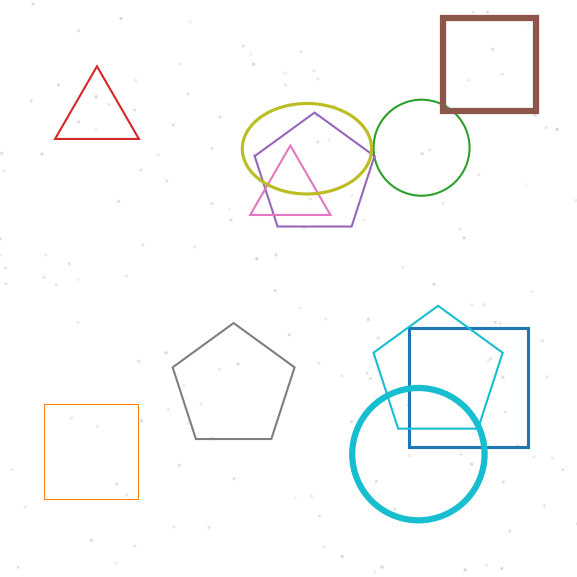[{"shape": "square", "thickness": 1.5, "radius": 0.52, "center": [0.812, 0.328]}, {"shape": "square", "thickness": 0.5, "radius": 0.41, "center": [0.158, 0.217]}, {"shape": "circle", "thickness": 1, "radius": 0.42, "center": [0.73, 0.743]}, {"shape": "triangle", "thickness": 1, "radius": 0.42, "center": [0.168, 0.8]}, {"shape": "pentagon", "thickness": 1, "radius": 0.55, "center": [0.545, 0.695]}, {"shape": "square", "thickness": 3, "radius": 0.4, "center": [0.848, 0.887]}, {"shape": "triangle", "thickness": 1, "radius": 0.4, "center": [0.503, 0.667]}, {"shape": "pentagon", "thickness": 1, "radius": 0.56, "center": [0.405, 0.329]}, {"shape": "oval", "thickness": 1.5, "radius": 0.56, "center": [0.532, 0.742]}, {"shape": "circle", "thickness": 3, "radius": 0.57, "center": [0.724, 0.213]}, {"shape": "pentagon", "thickness": 1, "radius": 0.59, "center": [0.759, 0.352]}]